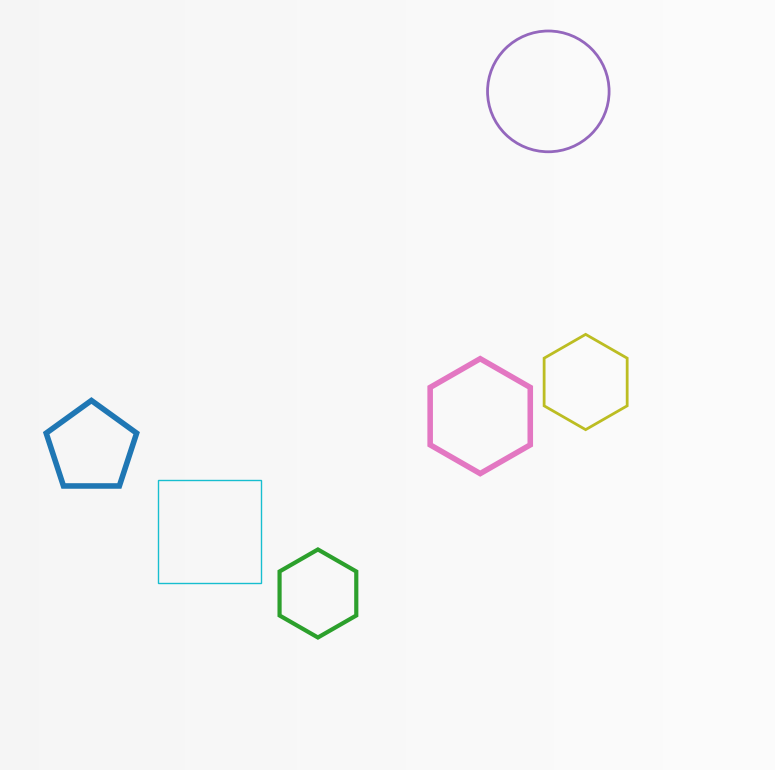[{"shape": "pentagon", "thickness": 2, "radius": 0.31, "center": [0.118, 0.419]}, {"shape": "hexagon", "thickness": 1.5, "radius": 0.29, "center": [0.41, 0.229]}, {"shape": "circle", "thickness": 1, "radius": 0.39, "center": [0.708, 0.881]}, {"shape": "hexagon", "thickness": 2, "radius": 0.37, "center": [0.62, 0.46]}, {"shape": "hexagon", "thickness": 1, "radius": 0.31, "center": [0.756, 0.504]}, {"shape": "square", "thickness": 0.5, "radius": 0.33, "center": [0.27, 0.31]}]